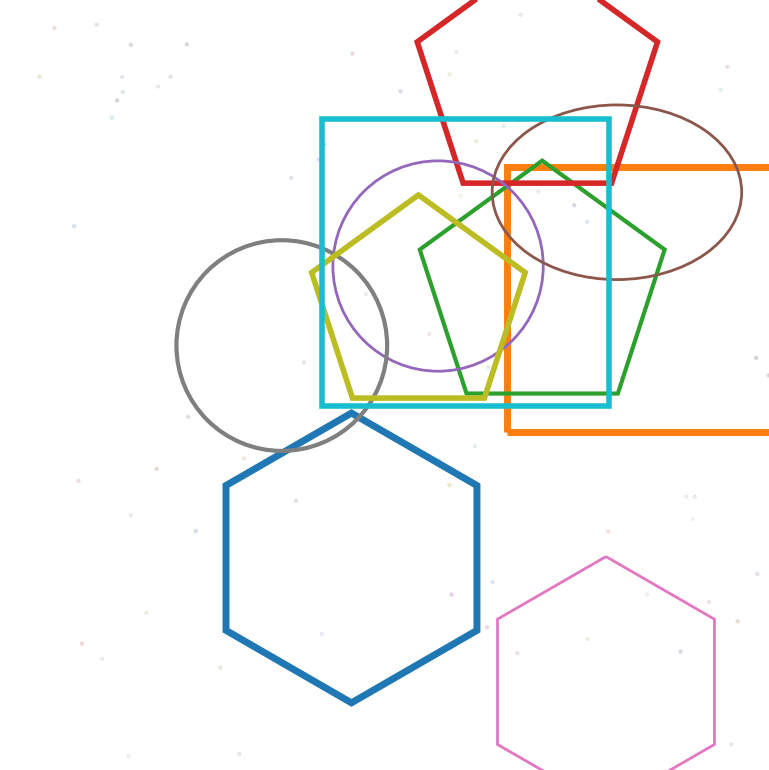[{"shape": "hexagon", "thickness": 2.5, "radius": 0.94, "center": [0.456, 0.275]}, {"shape": "square", "thickness": 2.5, "radius": 0.86, "center": [0.83, 0.611]}, {"shape": "pentagon", "thickness": 1.5, "radius": 0.84, "center": [0.704, 0.624]}, {"shape": "pentagon", "thickness": 2, "radius": 0.82, "center": [0.698, 0.895]}, {"shape": "circle", "thickness": 1, "radius": 0.68, "center": [0.569, 0.655]}, {"shape": "oval", "thickness": 1, "radius": 0.81, "center": [0.801, 0.75]}, {"shape": "hexagon", "thickness": 1, "radius": 0.81, "center": [0.787, 0.114]}, {"shape": "circle", "thickness": 1.5, "radius": 0.68, "center": [0.366, 0.551]}, {"shape": "pentagon", "thickness": 2, "radius": 0.73, "center": [0.543, 0.601]}, {"shape": "square", "thickness": 2, "radius": 0.93, "center": [0.605, 0.659]}]